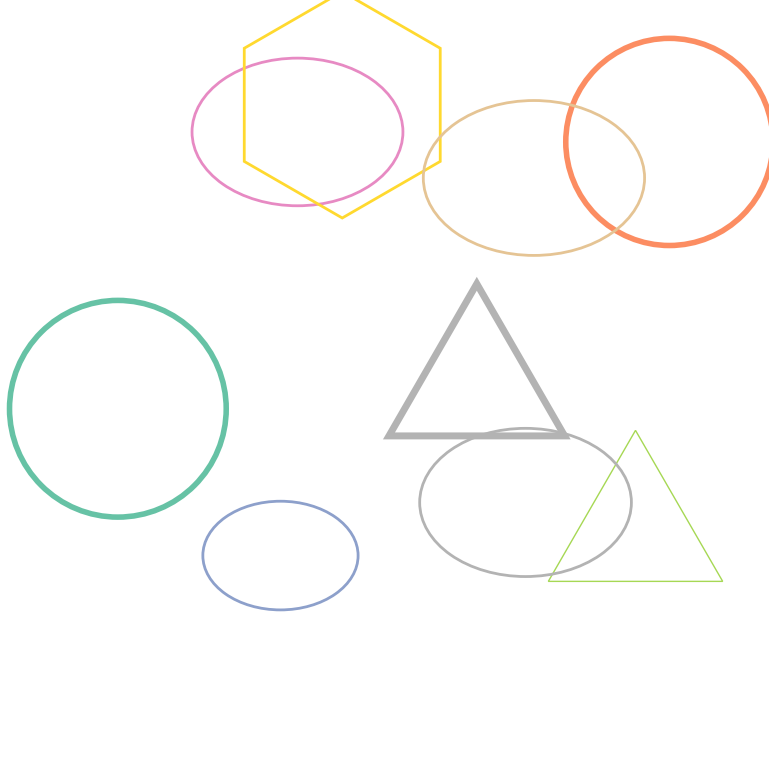[{"shape": "circle", "thickness": 2, "radius": 0.7, "center": [0.153, 0.469]}, {"shape": "circle", "thickness": 2, "radius": 0.67, "center": [0.869, 0.816]}, {"shape": "oval", "thickness": 1, "radius": 0.5, "center": [0.364, 0.278]}, {"shape": "oval", "thickness": 1, "radius": 0.68, "center": [0.386, 0.829]}, {"shape": "triangle", "thickness": 0.5, "radius": 0.65, "center": [0.825, 0.31]}, {"shape": "hexagon", "thickness": 1, "radius": 0.73, "center": [0.444, 0.864]}, {"shape": "oval", "thickness": 1, "radius": 0.72, "center": [0.693, 0.769]}, {"shape": "oval", "thickness": 1, "radius": 0.69, "center": [0.683, 0.347]}, {"shape": "triangle", "thickness": 2.5, "radius": 0.66, "center": [0.619, 0.5]}]